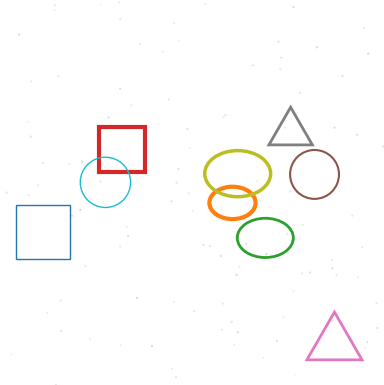[{"shape": "square", "thickness": 1, "radius": 0.36, "center": [0.112, 0.397]}, {"shape": "oval", "thickness": 3, "radius": 0.3, "center": [0.604, 0.473]}, {"shape": "oval", "thickness": 2, "radius": 0.36, "center": [0.689, 0.382]}, {"shape": "square", "thickness": 3, "radius": 0.3, "center": [0.317, 0.611]}, {"shape": "circle", "thickness": 1.5, "radius": 0.32, "center": [0.817, 0.547]}, {"shape": "triangle", "thickness": 2, "radius": 0.41, "center": [0.869, 0.107]}, {"shape": "triangle", "thickness": 2, "radius": 0.33, "center": [0.755, 0.656]}, {"shape": "oval", "thickness": 2.5, "radius": 0.43, "center": [0.617, 0.549]}, {"shape": "circle", "thickness": 1, "radius": 0.33, "center": [0.274, 0.526]}]